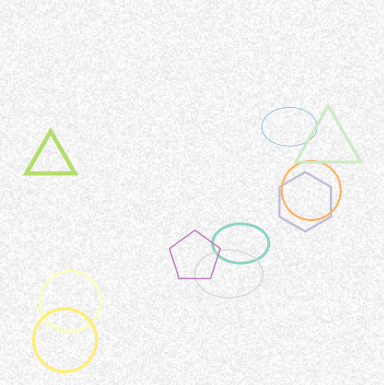[{"shape": "oval", "thickness": 2, "radius": 0.37, "center": [0.625, 0.368]}, {"shape": "circle", "thickness": 1.5, "radius": 0.4, "center": [0.183, 0.217]}, {"shape": "hexagon", "thickness": 1.5, "radius": 0.39, "center": [0.793, 0.476]}, {"shape": "oval", "thickness": 0.5, "radius": 0.36, "center": [0.752, 0.671]}, {"shape": "circle", "thickness": 1.5, "radius": 0.38, "center": [0.808, 0.505]}, {"shape": "triangle", "thickness": 3, "radius": 0.36, "center": [0.132, 0.586]}, {"shape": "oval", "thickness": 1, "radius": 0.44, "center": [0.594, 0.288]}, {"shape": "pentagon", "thickness": 1, "radius": 0.35, "center": [0.506, 0.333]}, {"shape": "triangle", "thickness": 2, "radius": 0.49, "center": [0.853, 0.628]}, {"shape": "circle", "thickness": 2, "radius": 0.41, "center": [0.169, 0.116]}]